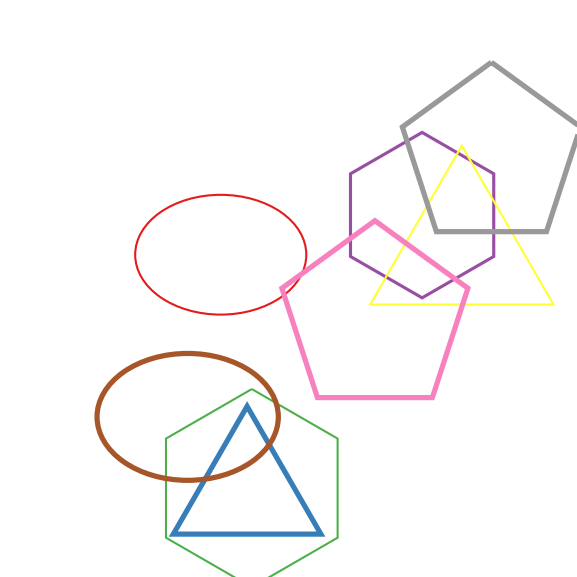[{"shape": "oval", "thickness": 1, "radius": 0.74, "center": [0.382, 0.558]}, {"shape": "triangle", "thickness": 2.5, "radius": 0.74, "center": [0.428, 0.148]}, {"shape": "hexagon", "thickness": 1, "radius": 0.86, "center": [0.436, 0.154]}, {"shape": "hexagon", "thickness": 1.5, "radius": 0.72, "center": [0.731, 0.627]}, {"shape": "triangle", "thickness": 1, "radius": 0.92, "center": [0.8, 0.563]}, {"shape": "oval", "thickness": 2.5, "radius": 0.78, "center": [0.325, 0.277]}, {"shape": "pentagon", "thickness": 2.5, "radius": 0.85, "center": [0.649, 0.448]}, {"shape": "pentagon", "thickness": 2.5, "radius": 0.81, "center": [0.851, 0.729]}]